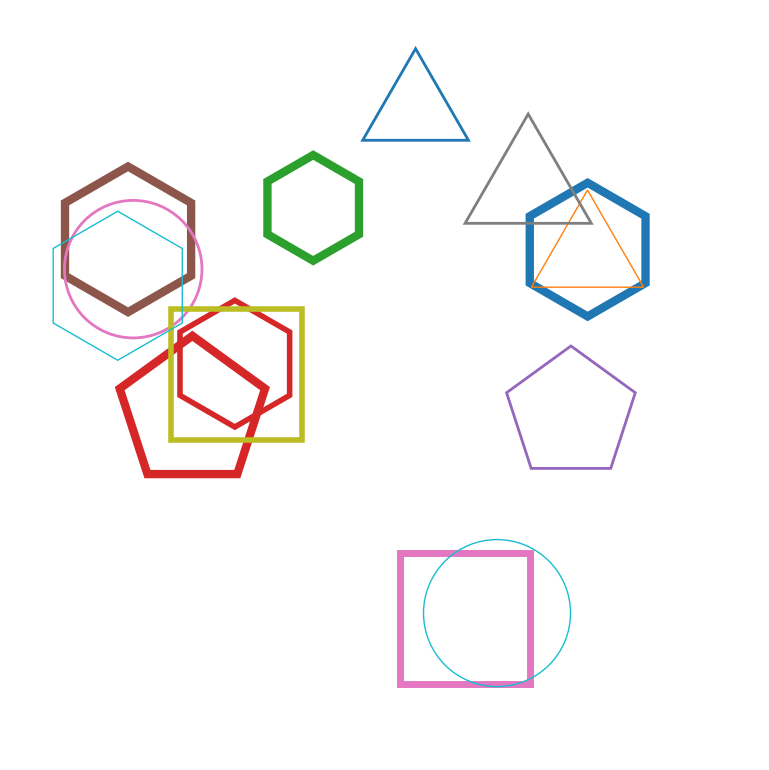[{"shape": "triangle", "thickness": 1, "radius": 0.4, "center": [0.54, 0.857]}, {"shape": "hexagon", "thickness": 3, "radius": 0.43, "center": [0.763, 0.676]}, {"shape": "triangle", "thickness": 0.5, "radius": 0.42, "center": [0.763, 0.669]}, {"shape": "hexagon", "thickness": 3, "radius": 0.34, "center": [0.407, 0.73]}, {"shape": "hexagon", "thickness": 2, "radius": 0.41, "center": [0.305, 0.528]}, {"shape": "pentagon", "thickness": 3, "radius": 0.5, "center": [0.25, 0.465]}, {"shape": "pentagon", "thickness": 1, "radius": 0.44, "center": [0.741, 0.463]}, {"shape": "hexagon", "thickness": 3, "radius": 0.47, "center": [0.166, 0.689]}, {"shape": "circle", "thickness": 1, "radius": 0.45, "center": [0.173, 0.65]}, {"shape": "square", "thickness": 2.5, "radius": 0.42, "center": [0.604, 0.197]}, {"shape": "triangle", "thickness": 1, "radius": 0.47, "center": [0.686, 0.757]}, {"shape": "square", "thickness": 2, "radius": 0.43, "center": [0.307, 0.514]}, {"shape": "circle", "thickness": 0.5, "radius": 0.48, "center": [0.645, 0.204]}, {"shape": "hexagon", "thickness": 0.5, "radius": 0.48, "center": [0.153, 0.629]}]